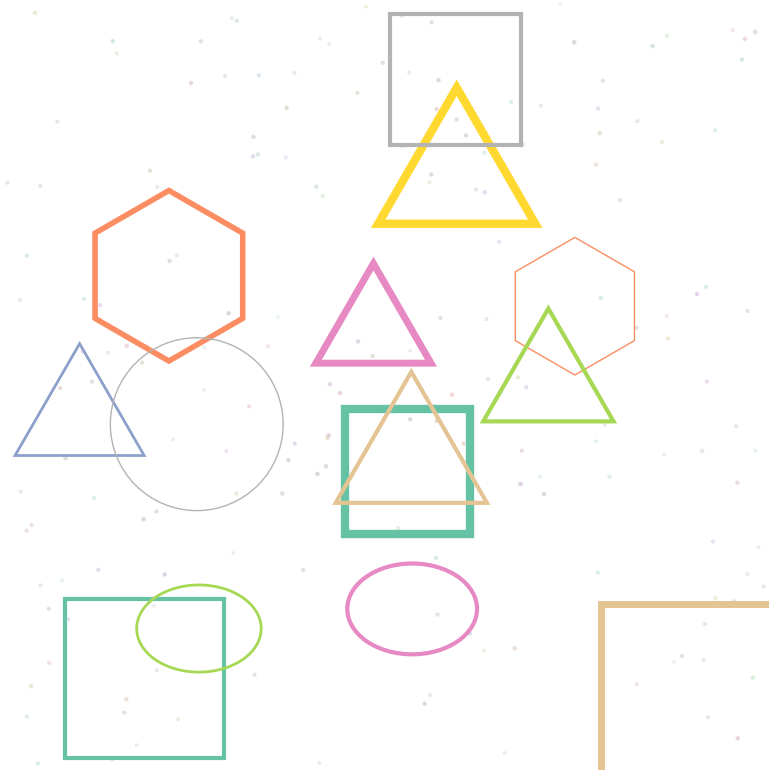[{"shape": "square", "thickness": 3, "radius": 0.41, "center": [0.53, 0.388]}, {"shape": "square", "thickness": 1.5, "radius": 0.52, "center": [0.187, 0.119]}, {"shape": "hexagon", "thickness": 0.5, "radius": 0.45, "center": [0.747, 0.602]}, {"shape": "hexagon", "thickness": 2, "radius": 0.55, "center": [0.219, 0.642]}, {"shape": "triangle", "thickness": 1, "radius": 0.48, "center": [0.103, 0.457]}, {"shape": "oval", "thickness": 1.5, "radius": 0.42, "center": [0.535, 0.209]}, {"shape": "triangle", "thickness": 2.5, "radius": 0.43, "center": [0.485, 0.571]}, {"shape": "triangle", "thickness": 1.5, "radius": 0.49, "center": [0.712, 0.502]}, {"shape": "oval", "thickness": 1, "radius": 0.4, "center": [0.258, 0.184]}, {"shape": "triangle", "thickness": 3, "radius": 0.59, "center": [0.593, 0.768]}, {"shape": "triangle", "thickness": 1.5, "radius": 0.57, "center": [0.534, 0.404]}, {"shape": "square", "thickness": 2.5, "radius": 0.57, "center": [0.893, 0.102]}, {"shape": "circle", "thickness": 0.5, "radius": 0.56, "center": [0.256, 0.449]}, {"shape": "square", "thickness": 1.5, "radius": 0.43, "center": [0.591, 0.897]}]